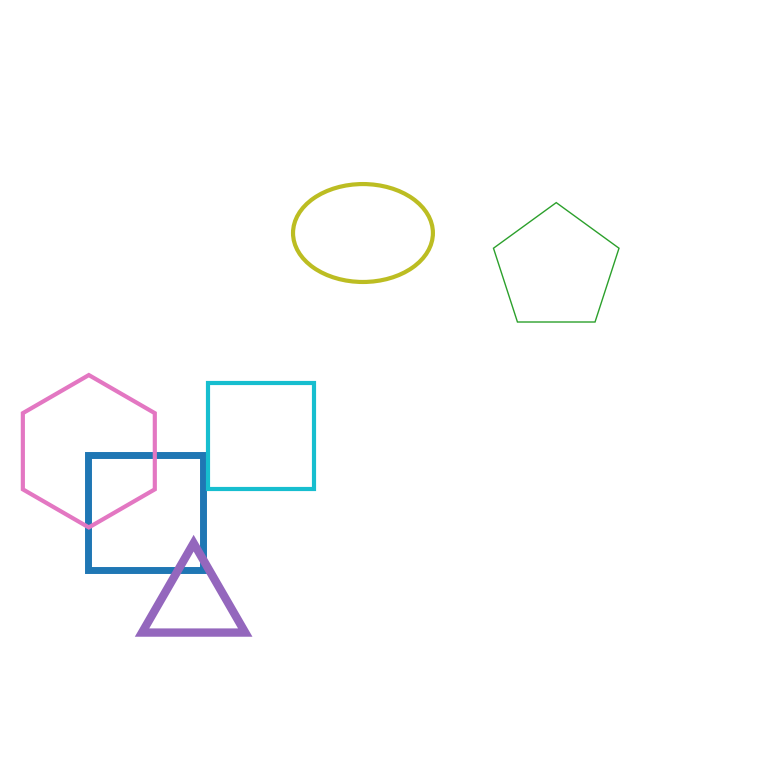[{"shape": "square", "thickness": 2.5, "radius": 0.37, "center": [0.189, 0.334]}, {"shape": "pentagon", "thickness": 0.5, "radius": 0.43, "center": [0.722, 0.651]}, {"shape": "triangle", "thickness": 3, "radius": 0.39, "center": [0.251, 0.217]}, {"shape": "hexagon", "thickness": 1.5, "radius": 0.49, "center": [0.115, 0.414]}, {"shape": "oval", "thickness": 1.5, "radius": 0.45, "center": [0.471, 0.697]}, {"shape": "square", "thickness": 1.5, "radius": 0.34, "center": [0.339, 0.434]}]